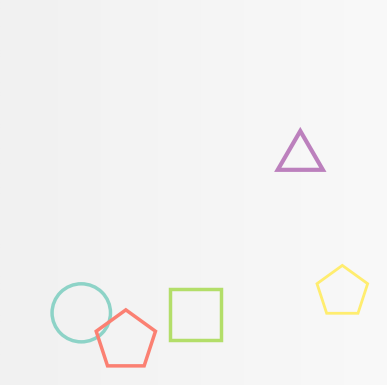[{"shape": "circle", "thickness": 2.5, "radius": 0.38, "center": [0.21, 0.187]}, {"shape": "pentagon", "thickness": 2.5, "radius": 0.4, "center": [0.325, 0.115]}, {"shape": "square", "thickness": 2.5, "radius": 0.33, "center": [0.504, 0.183]}, {"shape": "triangle", "thickness": 3, "radius": 0.34, "center": [0.775, 0.593]}, {"shape": "pentagon", "thickness": 2, "radius": 0.34, "center": [0.883, 0.242]}]